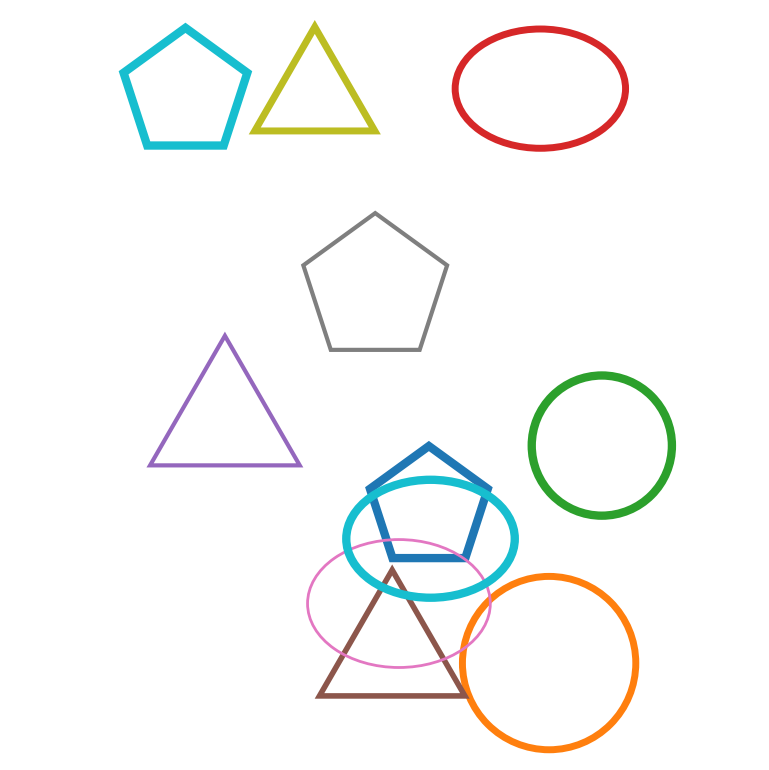[{"shape": "pentagon", "thickness": 3, "radius": 0.4, "center": [0.557, 0.34]}, {"shape": "circle", "thickness": 2.5, "radius": 0.56, "center": [0.713, 0.139]}, {"shape": "circle", "thickness": 3, "radius": 0.46, "center": [0.782, 0.421]}, {"shape": "oval", "thickness": 2.5, "radius": 0.55, "center": [0.702, 0.885]}, {"shape": "triangle", "thickness": 1.5, "radius": 0.56, "center": [0.292, 0.452]}, {"shape": "triangle", "thickness": 2, "radius": 0.55, "center": [0.509, 0.151]}, {"shape": "oval", "thickness": 1, "radius": 0.59, "center": [0.518, 0.216]}, {"shape": "pentagon", "thickness": 1.5, "radius": 0.49, "center": [0.487, 0.625]}, {"shape": "triangle", "thickness": 2.5, "radius": 0.45, "center": [0.409, 0.875]}, {"shape": "oval", "thickness": 3, "radius": 0.55, "center": [0.559, 0.3]}, {"shape": "pentagon", "thickness": 3, "radius": 0.42, "center": [0.241, 0.879]}]